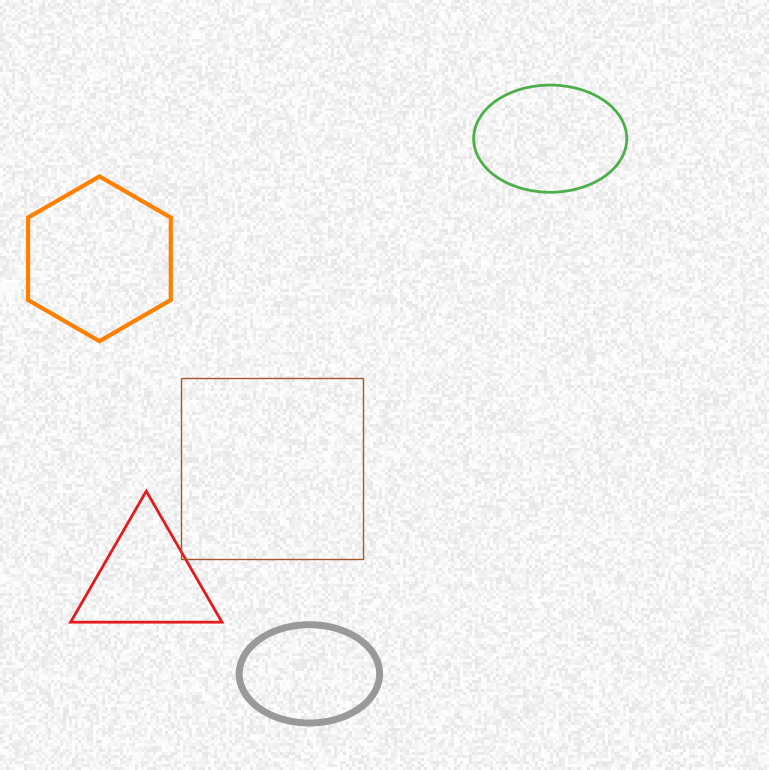[{"shape": "triangle", "thickness": 1, "radius": 0.57, "center": [0.19, 0.249]}, {"shape": "oval", "thickness": 1, "radius": 0.5, "center": [0.715, 0.82]}, {"shape": "hexagon", "thickness": 1.5, "radius": 0.54, "center": [0.129, 0.664]}, {"shape": "square", "thickness": 0.5, "radius": 0.59, "center": [0.353, 0.391]}, {"shape": "oval", "thickness": 2.5, "radius": 0.46, "center": [0.402, 0.125]}]